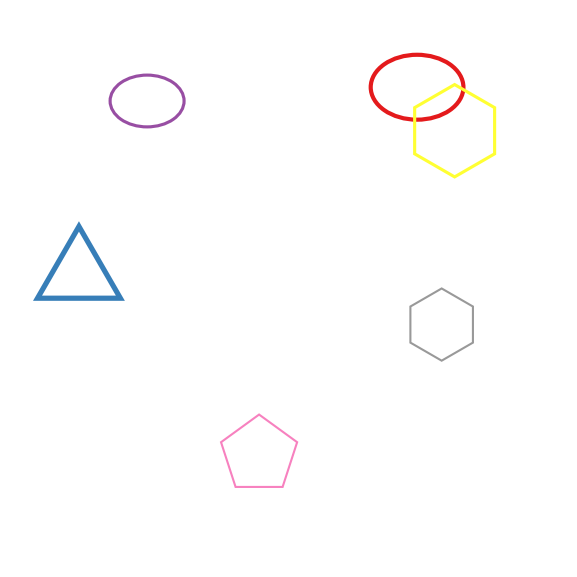[{"shape": "oval", "thickness": 2, "radius": 0.4, "center": [0.722, 0.848]}, {"shape": "triangle", "thickness": 2.5, "radius": 0.41, "center": [0.137, 0.524]}, {"shape": "oval", "thickness": 1.5, "radius": 0.32, "center": [0.255, 0.824]}, {"shape": "hexagon", "thickness": 1.5, "radius": 0.4, "center": [0.787, 0.773]}, {"shape": "pentagon", "thickness": 1, "radius": 0.35, "center": [0.449, 0.212]}, {"shape": "hexagon", "thickness": 1, "radius": 0.31, "center": [0.765, 0.437]}]